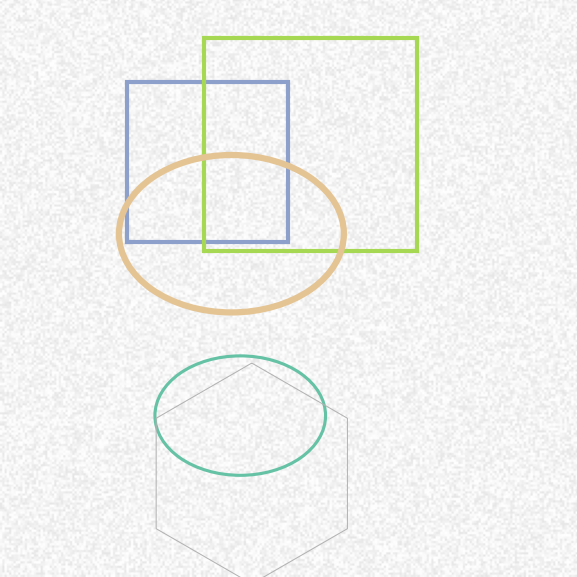[{"shape": "oval", "thickness": 1.5, "radius": 0.74, "center": [0.416, 0.279]}, {"shape": "square", "thickness": 2, "radius": 0.7, "center": [0.36, 0.719]}, {"shape": "square", "thickness": 2, "radius": 0.92, "center": [0.537, 0.749]}, {"shape": "oval", "thickness": 3, "radius": 0.97, "center": [0.401, 0.594]}, {"shape": "hexagon", "thickness": 0.5, "radius": 0.96, "center": [0.436, 0.179]}]